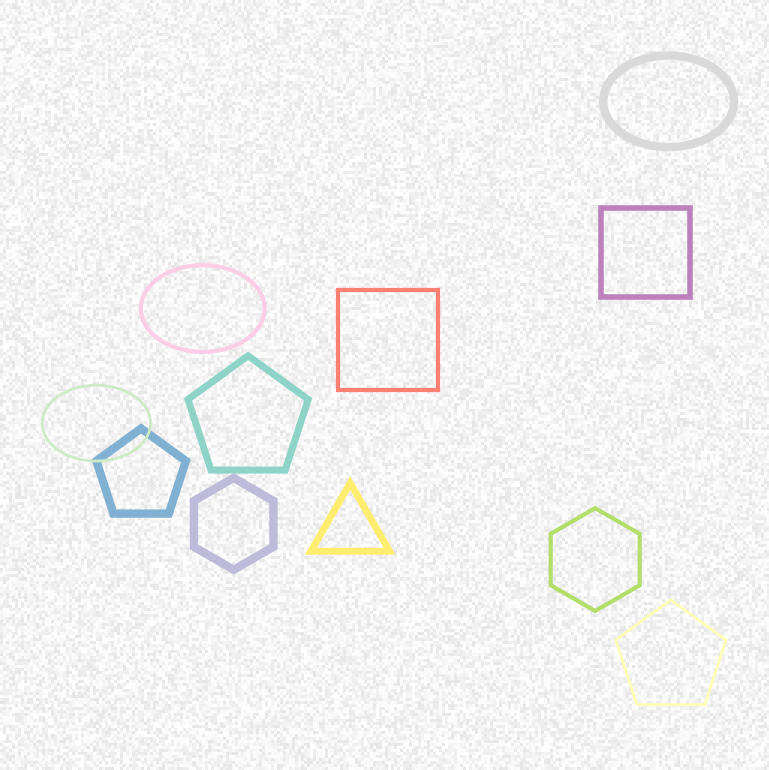[{"shape": "pentagon", "thickness": 2.5, "radius": 0.41, "center": [0.322, 0.456]}, {"shape": "pentagon", "thickness": 1, "radius": 0.38, "center": [0.871, 0.146]}, {"shape": "hexagon", "thickness": 3, "radius": 0.3, "center": [0.303, 0.32]}, {"shape": "square", "thickness": 1.5, "radius": 0.33, "center": [0.504, 0.559]}, {"shape": "pentagon", "thickness": 3, "radius": 0.31, "center": [0.183, 0.382]}, {"shape": "hexagon", "thickness": 1.5, "radius": 0.33, "center": [0.773, 0.273]}, {"shape": "oval", "thickness": 1.5, "radius": 0.4, "center": [0.263, 0.599]}, {"shape": "oval", "thickness": 3, "radius": 0.42, "center": [0.868, 0.868]}, {"shape": "square", "thickness": 2, "radius": 0.29, "center": [0.838, 0.672]}, {"shape": "oval", "thickness": 1, "radius": 0.35, "center": [0.125, 0.45]}, {"shape": "triangle", "thickness": 2.5, "radius": 0.3, "center": [0.455, 0.314]}]